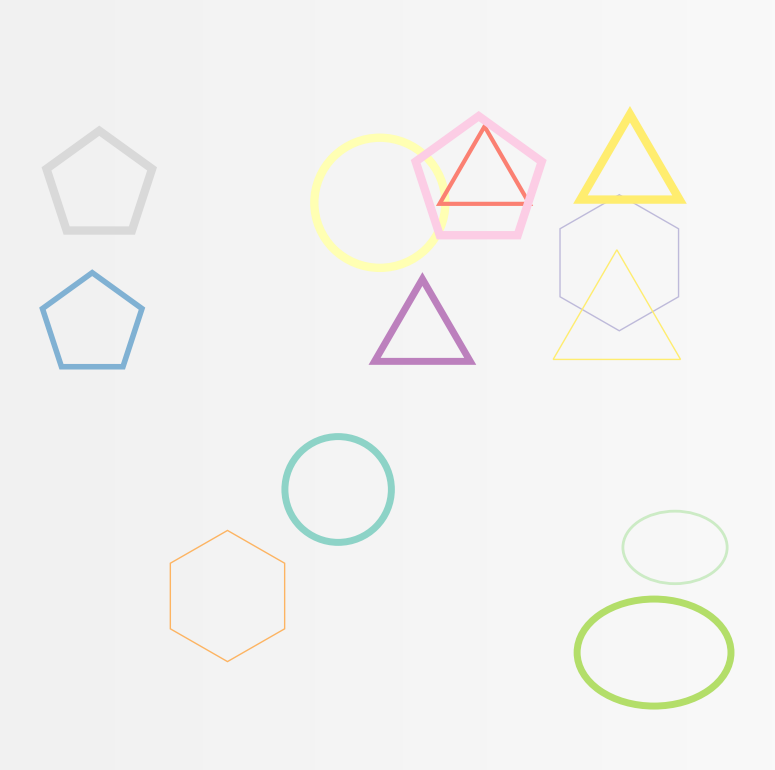[{"shape": "circle", "thickness": 2.5, "radius": 0.34, "center": [0.436, 0.364]}, {"shape": "circle", "thickness": 3, "radius": 0.42, "center": [0.49, 0.737]}, {"shape": "hexagon", "thickness": 0.5, "radius": 0.44, "center": [0.799, 0.659]}, {"shape": "triangle", "thickness": 1.5, "radius": 0.34, "center": [0.625, 0.769]}, {"shape": "pentagon", "thickness": 2, "radius": 0.34, "center": [0.119, 0.578]}, {"shape": "hexagon", "thickness": 0.5, "radius": 0.43, "center": [0.294, 0.226]}, {"shape": "oval", "thickness": 2.5, "radius": 0.5, "center": [0.844, 0.153]}, {"shape": "pentagon", "thickness": 3, "radius": 0.43, "center": [0.618, 0.764]}, {"shape": "pentagon", "thickness": 3, "radius": 0.36, "center": [0.128, 0.759]}, {"shape": "triangle", "thickness": 2.5, "radius": 0.36, "center": [0.545, 0.566]}, {"shape": "oval", "thickness": 1, "radius": 0.34, "center": [0.871, 0.289]}, {"shape": "triangle", "thickness": 0.5, "radius": 0.47, "center": [0.796, 0.581]}, {"shape": "triangle", "thickness": 3, "radius": 0.37, "center": [0.813, 0.778]}]